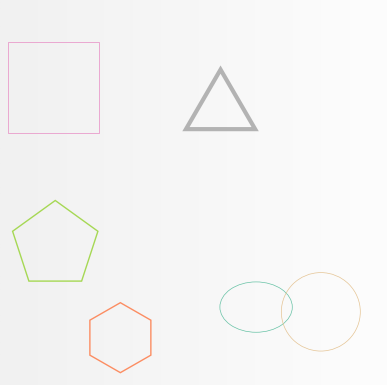[{"shape": "oval", "thickness": 0.5, "radius": 0.47, "center": [0.661, 0.202]}, {"shape": "hexagon", "thickness": 1, "radius": 0.45, "center": [0.311, 0.123]}, {"shape": "square", "thickness": 0.5, "radius": 0.59, "center": [0.138, 0.773]}, {"shape": "pentagon", "thickness": 1, "radius": 0.58, "center": [0.143, 0.364]}, {"shape": "circle", "thickness": 0.5, "radius": 0.51, "center": [0.828, 0.19]}, {"shape": "triangle", "thickness": 3, "radius": 0.52, "center": [0.569, 0.716]}]